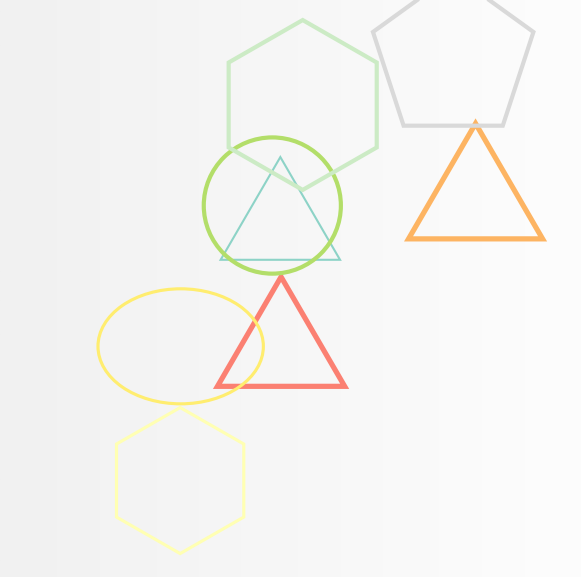[{"shape": "triangle", "thickness": 1, "radius": 0.59, "center": [0.482, 0.609]}, {"shape": "hexagon", "thickness": 1.5, "radius": 0.63, "center": [0.31, 0.167]}, {"shape": "triangle", "thickness": 2.5, "radius": 0.63, "center": [0.484, 0.393]}, {"shape": "triangle", "thickness": 2.5, "radius": 0.67, "center": [0.818, 0.652]}, {"shape": "circle", "thickness": 2, "radius": 0.59, "center": [0.469, 0.643]}, {"shape": "pentagon", "thickness": 2, "radius": 0.73, "center": [0.78, 0.899]}, {"shape": "hexagon", "thickness": 2, "radius": 0.74, "center": [0.521, 0.817]}, {"shape": "oval", "thickness": 1.5, "radius": 0.71, "center": [0.311, 0.399]}]